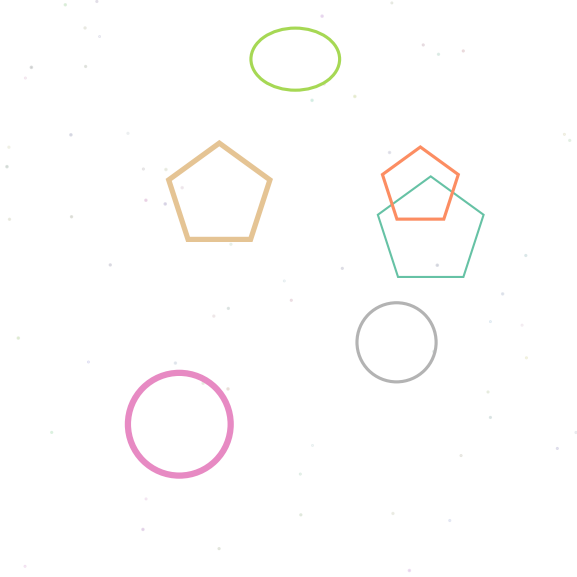[{"shape": "pentagon", "thickness": 1, "radius": 0.48, "center": [0.746, 0.597]}, {"shape": "pentagon", "thickness": 1.5, "radius": 0.35, "center": [0.728, 0.676]}, {"shape": "circle", "thickness": 3, "radius": 0.44, "center": [0.31, 0.265]}, {"shape": "oval", "thickness": 1.5, "radius": 0.38, "center": [0.511, 0.897]}, {"shape": "pentagon", "thickness": 2.5, "radius": 0.46, "center": [0.38, 0.659]}, {"shape": "circle", "thickness": 1.5, "radius": 0.34, "center": [0.687, 0.406]}]